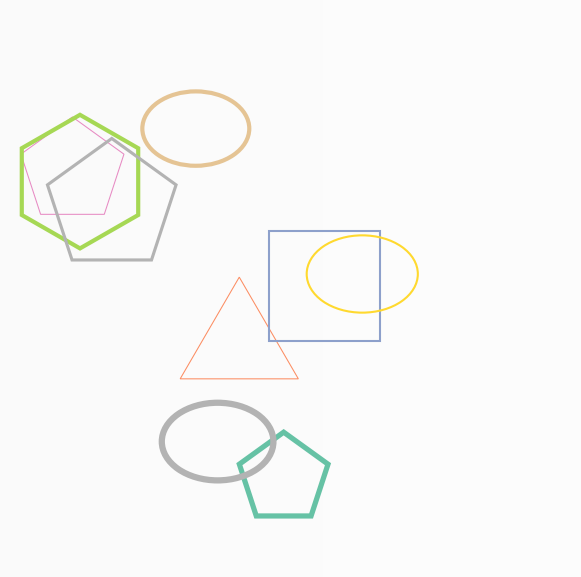[{"shape": "pentagon", "thickness": 2.5, "radius": 0.4, "center": [0.488, 0.171]}, {"shape": "triangle", "thickness": 0.5, "radius": 0.59, "center": [0.412, 0.402]}, {"shape": "square", "thickness": 1, "radius": 0.48, "center": [0.558, 0.504]}, {"shape": "pentagon", "thickness": 0.5, "radius": 0.47, "center": [0.125, 0.703]}, {"shape": "hexagon", "thickness": 2, "radius": 0.58, "center": [0.138, 0.685]}, {"shape": "oval", "thickness": 1, "radius": 0.48, "center": [0.623, 0.525]}, {"shape": "oval", "thickness": 2, "radius": 0.46, "center": [0.337, 0.776]}, {"shape": "oval", "thickness": 3, "radius": 0.48, "center": [0.374, 0.235]}, {"shape": "pentagon", "thickness": 1.5, "radius": 0.58, "center": [0.192, 0.643]}]